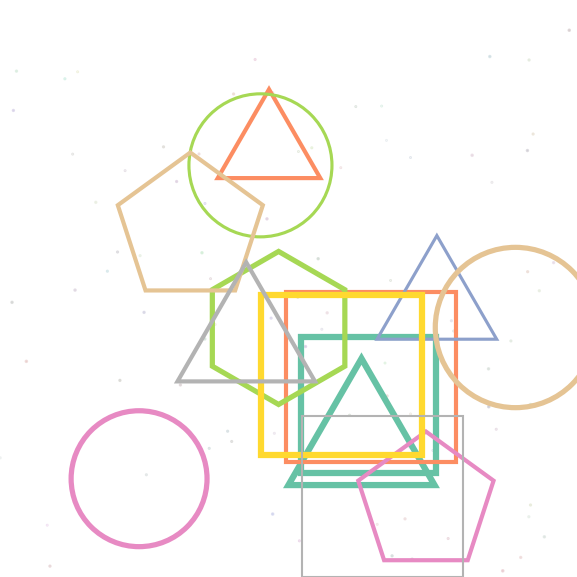[{"shape": "triangle", "thickness": 3, "radius": 0.73, "center": [0.626, 0.232]}, {"shape": "square", "thickness": 3, "radius": 0.59, "center": [0.638, 0.298]}, {"shape": "triangle", "thickness": 2, "radius": 0.51, "center": [0.466, 0.742]}, {"shape": "square", "thickness": 2, "radius": 0.74, "center": [0.642, 0.346]}, {"shape": "triangle", "thickness": 1.5, "radius": 0.6, "center": [0.756, 0.472]}, {"shape": "pentagon", "thickness": 2, "radius": 0.62, "center": [0.738, 0.129]}, {"shape": "circle", "thickness": 2.5, "radius": 0.59, "center": [0.241, 0.17]}, {"shape": "hexagon", "thickness": 2.5, "radius": 0.66, "center": [0.482, 0.431]}, {"shape": "circle", "thickness": 1.5, "radius": 0.62, "center": [0.451, 0.713]}, {"shape": "square", "thickness": 3, "radius": 0.69, "center": [0.592, 0.35]}, {"shape": "pentagon", "thickness": 2, "radius": 0.66, "center": [0.33, 0.603]}, {"shape": "circle", "thickness": 2.5, "radius": 0.69, "center": [0.893, 0.432]}, {"shape": "triangle", "thickness": 2, "radius": 0.69, "center": [0.426, 0.407]}, {"shape": "square", "thickness": 1, "radius": 0.7, "center": [0.662, 0.14]}]